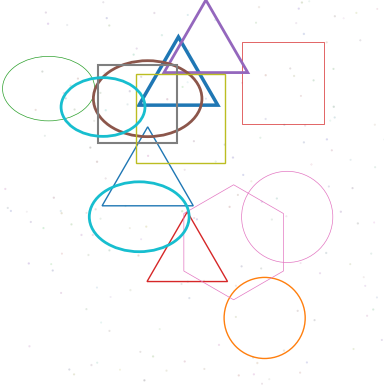[{"shape": "triangle", "thickness": 2.5, "radius": 0.59, "center": [0.463, 0.786]}, {"shape": "triangle", "thickness": 1, "radius": 0.68, "center": [0.384, 0.534]}, {"shape": "circle", "thickness": 1, "radius": 0.53, "center": [0.687, 0.174]}, {"shape": "oval", "thickness": 0.5, "radius": 0.6, "center": [0.126, 0.77]}, {"shape": "triangle", "thickness": 1, "radius": 0.6, "center": [0.486, 0.329]}, {"shape": "square", "thickness": 0.5, "radius": 0.53, "center": [0.736, 0.784]}, {"shape": "triangle", "thickness": 2, "radius": 0.63, "center": [0.535, 0.874]}, {"shape": "oval", "thickness": 2, "radius": 0.7, "center": [0.384, 0.744]}, {"shape": "hexagon", "thickness": 0.5, "radius": 0.75, "center": [0.607, 0.371]}, {"shape": "circle", "thickness": 0.5, "radius": 0.59, "center": [0.746, 0.437]}, {"shape": "square", "thickness": 1.5, "radius": 0.51, "center": [0.358, 0.73]}, {"shape": "square", "thickness": 1, "radius": 0.58, "center": [0.469, 0.693]}, {"shape": "oval", "thickness": 2, "radius": 0.65, "center": [0.362, 0.437]}, {"shape": "oval", "thickness": 2, "radius": 0.54, "center": [0.268, 0.722]}]